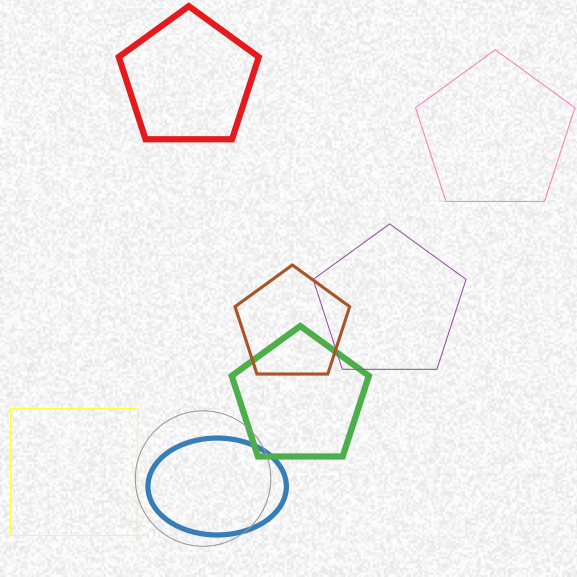[{"shape": "pentagon", "thickness": 3, "radius": 0.64, "center": [0.327, 0.861]}, {"shape": "oval", "thickness": 2.5, "radius": 0.6, "center": [0.376, 0.157]}, {"shape": "pentagon", "thickness": 3, "radius": 0.62, "center": [0.52, 0.31]}, {"shape": "pentagon", "thickness": 0.5, "radius": 0.7, "center": [0.675, 0.472]}, {"shape": "square", "thickness": 0.5, "radius": 0.55, "center": [0.128, 0.183]}, {"shape": "pentagon", "thickness": 1.5, "radius": 0.52, "center": [0.506, 0.436]}, {"shape": "pentagon", "thickness": 0.5, "radius": 0.73, "center": [0.858, 0.768]}, {"shape": "circle", "thickness": 0.5, "radius": 0.59, "center": [0.352, 0.17]}]